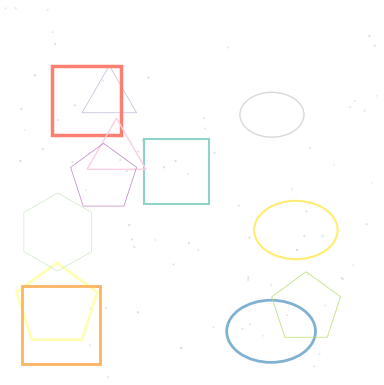[{"shape": "square", "thickness": 1.5, "radius": 0.42, "center": [0.459, 0.554]}, {"shape": "pentagon", "thickness": 2, "radius": 0.55, "center": [0.148, 0.207]}, {"shape": "triangle", "thickness": 0.5, "radius": 0.41, "center": [0.284, 0.748]}, {"shape": "square", "thickness": 2.5, "radius": 0.45, "center": [0.224, 0.74]}, {"shape": "oval", "thickness": 2, "radius": 0.58, "center": [0.704, 0.139]}, {"shape": "square", "thickness": 2, "radius": 0.51, "center": [0.158, 0.155]}, {"shape": "pentagon", "thickness": 0.5, "radius": 0.47, "center": [0.795, 0.2]}, {"shape": "triangle", "thickness": 1, "radius": 0.44, "center": [0.303, 0.604]}, {"shape": "oval", "thickness": 1, "radius": 0.42, "center": [0.706, 0.702]}, {"shape": "pentagon", "thickness": 0.5, "radius": 0.45, "center": [0.269, 0.538]}, {"shape": "hexagon", "thickness": 0.5, "radius": 0.51, "center": [0.15, 0.397]}, {"shape": "oval", "thickness": 1.5, "radius": 0.54, "center": [0.769, 0.403]}]